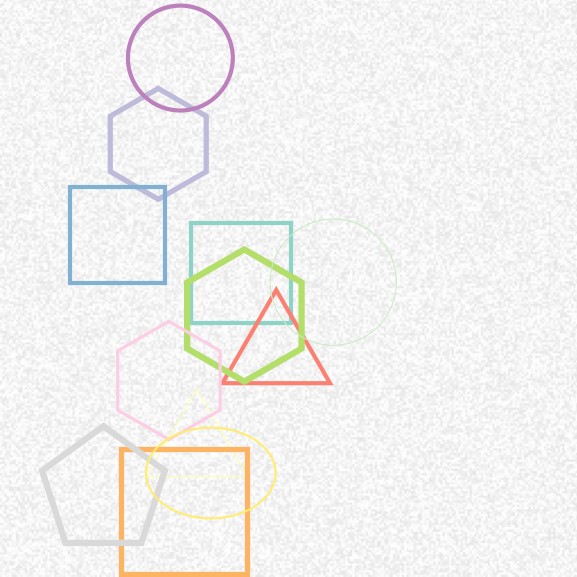[{"shape": "square", "thickness": 2, "radius": 0.44, "center": [0.418, 0.527]}, {"shape": "triangle", "thickness": 0.5, "radius": 0.51, "center": [0.341, 0.224]}, {"shape": "hexagon", "thickness": 2.5, "radius": 0.48, "center": [0.274, 0.75]}, {"shape": "triangle", "thickness": 2, "radius": 0.54, "center": [0.478, 0.389]}, {"shape": "square", "thickness": 2, "radius": 0.41, "center": [0.203, 0.592]}, {"shape": "square", "thickness": 2.5, "radius": 0.54, "center": [0.319, 0.113]}, {"shape": "hexagon", "thickness": 3, "radius": 0.57, "center": [0.423, 0.453]}, {"shape": "hexagon", "thickness": 1.5, "radius": 0.51, "center": [0.292, 0.34]}, {"shape": "pentagon", "thickness": 3, "radius": 0.56, "center": [0.179, 0.149]}, {"shape": "circle", "thickness": 2, "radius": 0.45, "center": [0.312, 0.899]}, {"shape": "circle", "thickness": 0.5, "radius": 0.55, "center": [0.577, 0.51]}, {"shape": "oval", "thickness": 1, "radius": 0.56, "center": [0.365, 0.18]}]